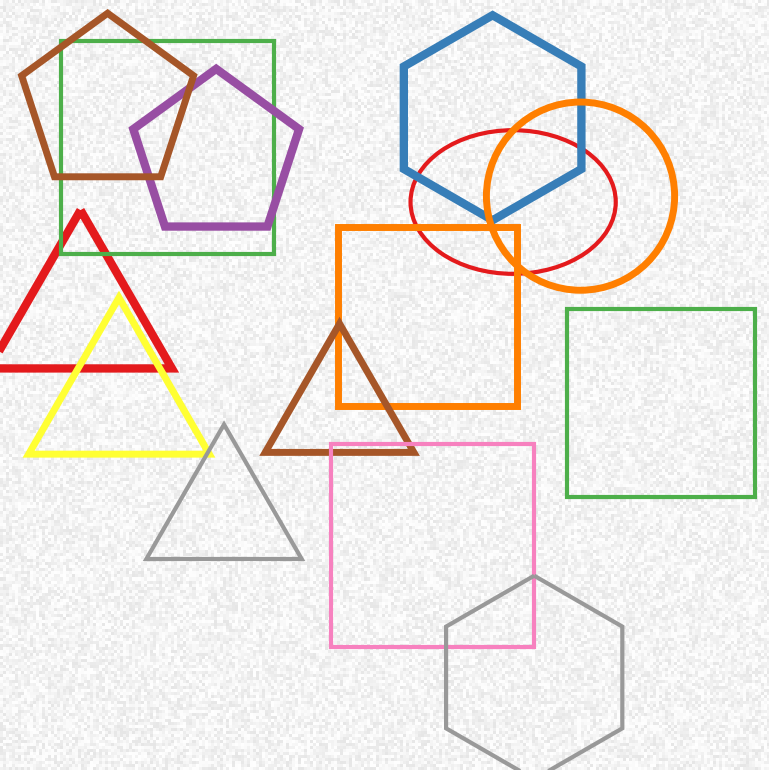[{"shape": "triangle", "thickness": 3, "radius": 0.69, "center": [0.105, 0.59]}, {"shape": "oval", "thickness": 1.5, "radius": 0.67, "center": [0.666, 0.738]}, {"shape": "hexagon", "thickness": 3, "radius": 0.67, "center": [0.64, 0.847]}, {"shape": "square", "thickness": 1.5, "radius": 0.69, "center": [0.217, 0.808]}, {"shape": "square", "thickness": 1.5, "radius": 0.61, "center": [0.858, 0.477]}, {"shape": "pentagon", "thickness": 3, "radius": 0.57, "center": [0.281, 0.797]}, {"shape": "circle", "thickness": 2.5, "radius": 0.61, "center": [0.754, 0.745]}, {"shape": "square", "thickness": 2.5, "radius": 0.58, "center": [0.555, 0.589]}, {"shape": "triangle", "thickness": 2.5, "radius": 0.68, "center": [0.155, 0.478]}, {"shape": "triangle", "thickness": 2.5, "radius": 0.56, "center": [0.441, 0.468]}, {"shape": "pentagon", "thickness": 2.5, "radius": 0.59, "center": [0.14, 0.865]}, {"shape": "square", "thickness": 1.5, "radius": 0.66, "center": [0.562, 0.291]}, {"shape": "hexagon", "thickness": 1.5, "radius": 0.66, "center": [0.694, 0.12]}, {"shape": "triangle", "thickness": 1.5, "radius": 0.58, "center": [0.291, 0.332]}]